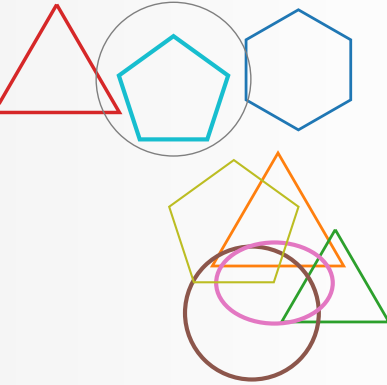[{"shape": "hexagon", "thickness": 2, "radius": 0.78, "center": [0.77, 0.819]}, {"shape": "triangle", "thickness": 2, "radius": 0.98, "center": [0.717, 0.407]}, {"shape": "triangle", "thickness": 2, "radius": 0.8, "center": [0.865, 0.244]}, {"shape": "triangle", "thickness": 2.5, "radius": 0.93, "center": [0.146, 0.801]}, {"shape": "circle", "thickness": 3, "radius": 0.86, "center": [0.65, 0.187]}, {"shape": "oval", "thickness": 3, "radius": 0.75, "center": [0.708, 0.265]}, {"shape": "circle", "thickness": 1, "radius": 1.0, "center": [0.448, 0.794]}, {"shape": "pentagon", "thickness": 1.5, "radius": 0.88, "center": [0.603, 0.409]}, {"shape": "pentagon", "thickness": 3, "radius": 0.74, "center": [0.448, 0.758]}]